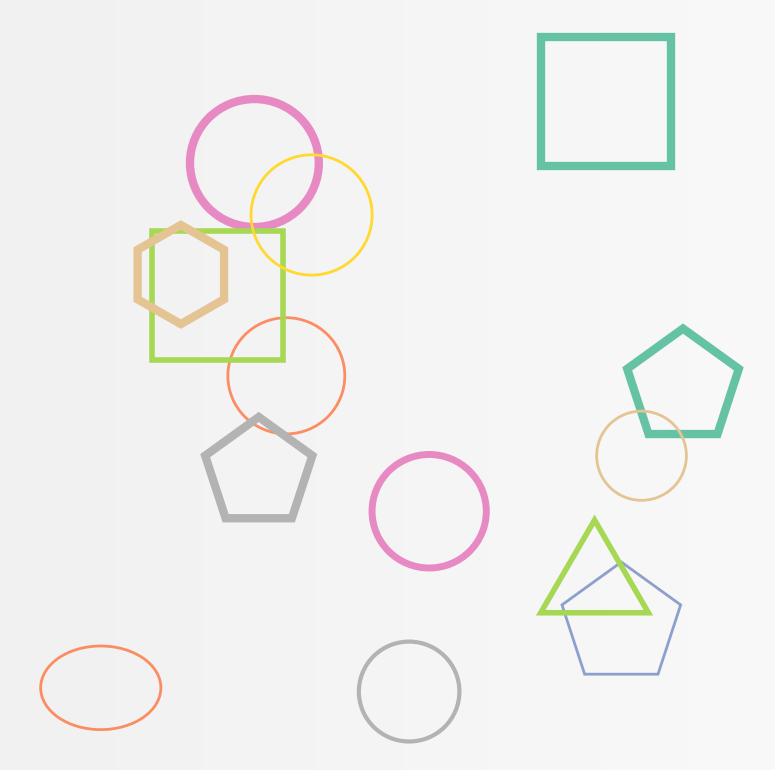[{"shape": "square", "thickness": 3, "radius": 0.42, "center": [0.782, 0.869]}, {"shape": "pentagon", "thickness": 3, "radius": 0.38, "center": [0.881, 0.498]}, {"shape": "oval", "thickness": 1, "radius": 0.39, "center": [0.13, 0.107]}, {"shape": "circle", "thickness": 1, "radius": 0.38, "center": [0.369, 0.512]}, {"shape": "pentagon", "thickness": 1, "radius": 0.4, "center": [0.802, 0.19]}, {"shape": "circle", "thickness": 2.5, "radius": 0.37, "center": [0.554, 0.336]}, {"shape": "circle", "thickness": 3, "radius": 0.42, "center": [0.328, 0.788]}, {"shape": "triangle", "thickness": 2, "radius": 0.4, "center": [0.767, 0.244]}, {"shape": "square", "thickness": 2, "radius": 0.42, "center": [0.281, 0.616]}, {"shape": "circle", "thickness": 1, "radius": 0.39, "center": [0.402, 0.721]}, {"shape": "circle", "thickness": 1, "radius": 0.29, "center": [0.828, 0.408]}, {"shape": "hexagon", "thickness": 3, "radius": 0.32, "center": [0.233, 0.643]}, {"shape": "pentagon", "thickness": 3, "radius": 0.36, "center": [0.334, 0.386]}, {"shape": "circle", "thickness": 1.5, "radius": 0.32, "center": [0.528, 0.102]}]